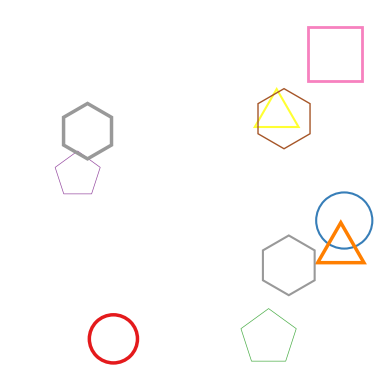[{"shape": "circle", "thickness": 2.5, "radius": 0.31, "center": [0.295, 0.12]}, {"shape": "circle", "thickness": 1.5, "radius": 0.36, "center": [0.894, 0.427]}, {"shape": "pentagon", "thickness": 0.5, "radius": 0.38, "center": [0.698, 0.123]}, {"shape": "pentagon", "thickness": 0.5, "radius": 0.31, "center": [0.202, 0.546]}, {"shape": "triangle", "thickness": 2.5, "radius": 0.35, "center": [0.885, 0.352]}, {"shape": "triangle", "thickness": 1.5, "radius": 0.33, "center": [0.719, 0.703]}, {"shape": "hexagon", "thickness": 1, "radius": 0.39, "center": [0.738, 0.692]}, {"shape": "square", "thickness": 2, "radius": 0.35, "center": [0.871, 0.86]}, {"shape": "hexagon", "thickness": 1.5, "radius": 0.39, "center": [0.75, 0.311]}, {"shape": "hexagon", "thickness": 2.5, "radius": 0.36, "center": [0.227, 0.659]}]